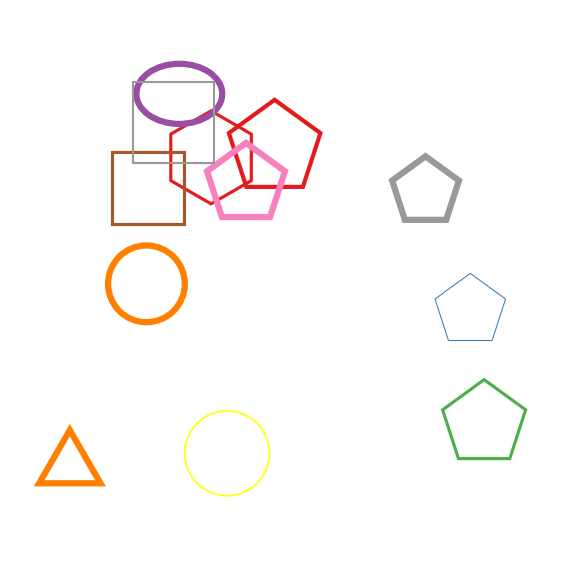[{"shape": "hexagon", "thickness": 1.5, "radius": 0.4, "center": [0.365, 0.727]}, {"shape": "pentagon", "thickness": 2, "radius": 0.42, "center": [0.476, 0.743]}, {"shape": "pentagon", "thickness": 0.5, "radius": 0.32, "center": [0.814, 0.461]}, {"shape": "pentagon", "thickness": 1.5, "radius": 0.38, "center": [0.838, 0.266]}, {"shape": "oval", "thickness": 3, "radius": 0.37, "center": [0.31, 0.837]}, {"shape": "circle", "thickness": 3, "radius": 0.33, "center": [0.254, 0.508]}, {"shape": "triangle", "thickness": 3, "radius": 0.31, "center": [0.121, 0.193]}, {"shape": "circle", "thickness": 1, "radius": 0.37, "center": [0.393, 0.214]}, {"shape": "square", "thickness": 1.5, "radius": 0.31, "center": [0.256, 0.674]}, {"shape": "pentagon", "thickness": 3, "radius": 0.35, "center": [0.426, 0.681]}, {"shape": "square", "thickness": 1, "radius": 0.35, "center": [0.3, 0.788]}, {"shape": "pentagon", "thickness": 3, "radius": 0.3, "center": [0.737, 0.668]}]